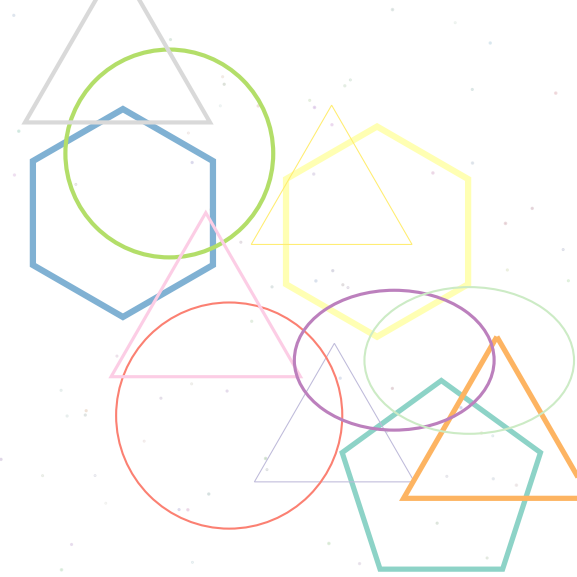[{"shape": "pentagon", "thickness": 2.5, "radius": 0.9, "center": [0.764, 0.16]}, {"shape": "hexagon", "thickness": 3, "radius": 0.91, "center": [0.653, 0.598]}, {"shape": "triangle", "thickness": 0.5, "radius": 0.8, "center": [0.579, 0.245]}, {"shape": "circle", "thickness": 1, "radius": 0.98, "center": [0.397, 0.28]}, {"shape": "hexagon", "thickness": 3, "radius": 0.9, "center": [0.213, 0.63]}, {"shape": "triangle", "thickness": 2.5, "radius": 0.93, "center": [0.86, 0.23]}, {"shape": "circle", "thickness": 2, "radius": 0.9, "center": [0.293, 0.733]}, {"shape": "triangle", "thickness": 1.5, "radius": 0.95, "center": [0.356, 0.441]}, {"shape": "triangle", "thickness": 2, "radius": 0.92, "center": [0.203, 0.88]}, {"shape": "oval", "thickness": 1.5, "radius": 0.86, "center": [0.683, 0.375]}, {"shape": "oval", "thickness": 1, "radius": 0.91, "center": [0.813, 0.375]}, {"shape": "triangle", "thickness": 0.5, "radius": 0.8, "center": [0.574, 0.656]}]